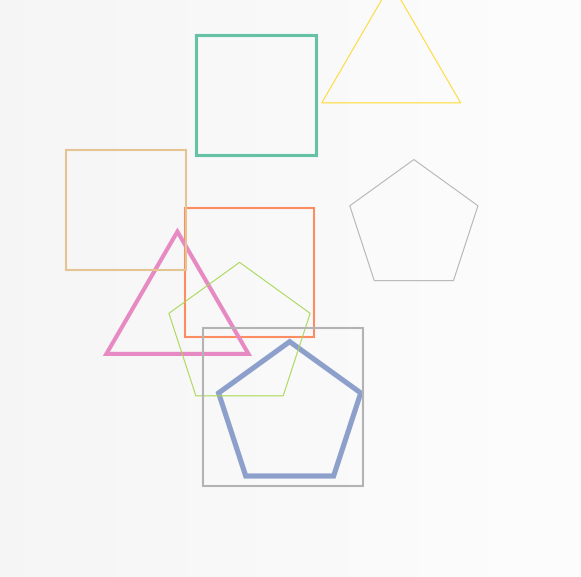[{"shape": "square", "thickness": 1.5, "radius": 0.52, "center": [0.44, 0.834]}, {"shape": "square", "thickness": 1, "radius": 0.56, "center": [0.429, 0.528]}, {"shape": "pentagon", "thickness": 2.5, "radius": 0.64, "center": [0.498, 0.279]}, {"shape": "triangle", "thickness": 2, "radius": 0.71, "center": [0.305, 0.457]}, {"shape": "pentagon", "thickness": 0.5, "radius": 0.64, "center": [0.412, 0.417]}, {"shape": "triangle", "thickness": 0.5, "radius": 0.69, "center": [0.673, 0.89]}, {"shape": "square", "thickness": 1, "radius": 0.52, "center": [0.217, 0.636]}, {"shape": "pentagon", "thickness": 0.5, "radius": 0.58, "center": [0.712, 0.607]}, {"shape": "square", "thickness": 1, "radius": 0.69, "center": [0.487, 0.295]}]